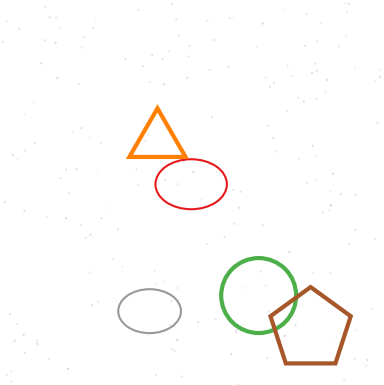[{"shape": "oval", "thickness": 1.5, "radius": 0.46, "center": [0.497, 0.521]}, {"shape": "circle", "thickness": 3, "radius": 0.49, "center": [0.672, 0.232]}, {"shape": "triangle", "thickness": 3, "radius": 0.42, "center": [0.409, 0.634]}, {"shape": "pentagon", "thickness": 3, "radius": 0.55, "center": [0.807, 0.145]}, {"shape": "oval", "thickness": 1.5, "radius": 0.41, "center": [0.389, 0.192]}]